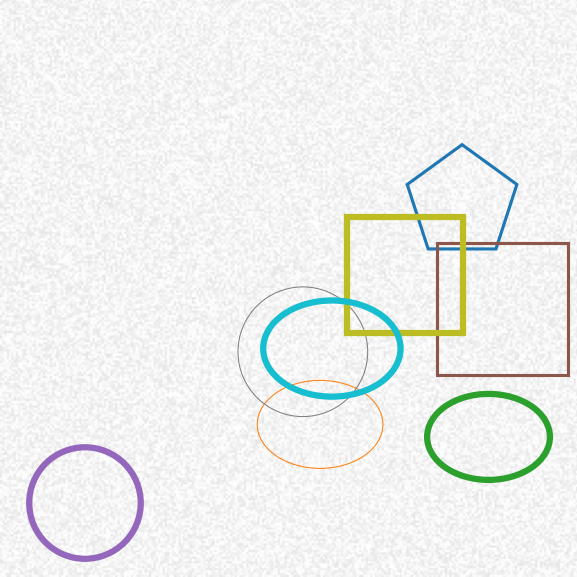[{"shape": "pentagon", "thickness": 1.5, "radius": 0.5, "center": [0.8, 0.649]}, {"shape": "oval", "thickness": 0.5, "radius": 0.54, "center": [0.554, 0.264]}, {"shape": "oval", "thickness": 3, "radius": 0.53, "center": [0.846, 0.243]}, {"shape": "circle", "thickness": 3, "radius": 0.48, "center": [0.147, 0.128]}, {"shape": "square", "thickness": 1.5, "radius": 0.57, "center": [0.87, 0.464]}, {"shape": "circle", "thickness": 0.5, "radius": 0.56, "center": [0.524, 0.39]}, {"shape": "square", "thickness": 3, "radius": 0.5, "center": [0.701, 0.523]}, {"shape": "oval", "thickness": 3, "radius": 0.59, "center": [0.575, 0.396]}]